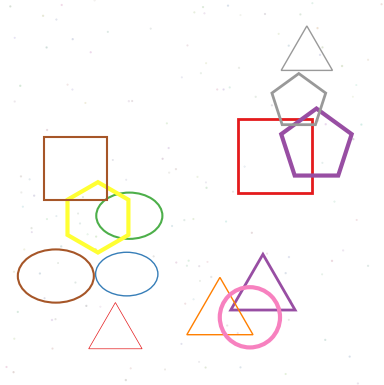[{"shape": "square", "thickness": 2, "radius": 0.48, "center": [0.715, 0.594]}, {"shape": "triangle", "thickness": 0.5, "radius": 0.4, "center": [0.3, 0.134]}, {"shape": "oval", "thickness": 1, "radius": 0.4, "center": [0.329, 0.288]}, {"shape": "oval", "thickness": 1.5, "radius": 0.43, "center": [0.336, 0.44]}, {"shape": "pentagon", "thickness": 3, "radius": 0.48, "center": [0.822, 0.622]}, {"shape": "triangle", "thickness": 2, "radius": 0.48, "center": [0.683, 0.243]}, {"shape": "triangle", "thickness": 1, "radius": 0.5, "center": [0.571, 0.18]}, {"shape": "hexagon", "thickness": 3, "radius": 0.46, "center": [0.254, 0.435]}, {"shape": "square", "thickness": 1.5, "radius": 0.41, "center": [0.196, 0.563]}, {"shape": "oval", "thickness": 1.5, "radius": 0.49, "center": [0.145, 0.283]}, {"shape": "circle", "thickness": 3, "radius": 0.39, "center": [0.649, 0.176]}, {"shape": "triangle", "thickness": 1, "radius": 0.38, "center": [0.797, 0.856]}, {"shape": "pentagon", "thickness": 2, "radius": 0.37, "center": [0.776, 0.736]}]